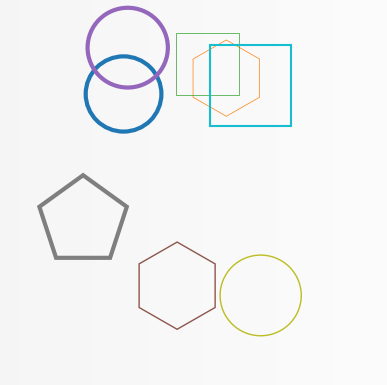[{"shape": "circle", "thickness": 3, "radius": 0.49, "center": [0.319, 0.756]}, {"shape": "hexagon", "thickness": 0.5, "radius": 0.5, "center": [0.584, 0.797]}, {"shape": "square", "thickness": 0.5, "radius": 0.41, "center": [0.536, 0.834]}, {"shape": "circle", "thickness": 3, "radius": 0.52, "center": [0.33, 0.876]}, {"shape": "hexagon", "thickness": 1, "radius": 0.57, "center": [0.457, 0.258]}, {"shape": "pentagon", "thickness": 3, "radius": 0.59, "center": [0.214, 0.426]}, {"shape": "circle", "thickness": 1, "radius": 0.52, "center": [0.673, 0.233]}, {"shape": "square", "thickness": 1.5, "radius": 0.52, "center": [0.646, 0.779]}]